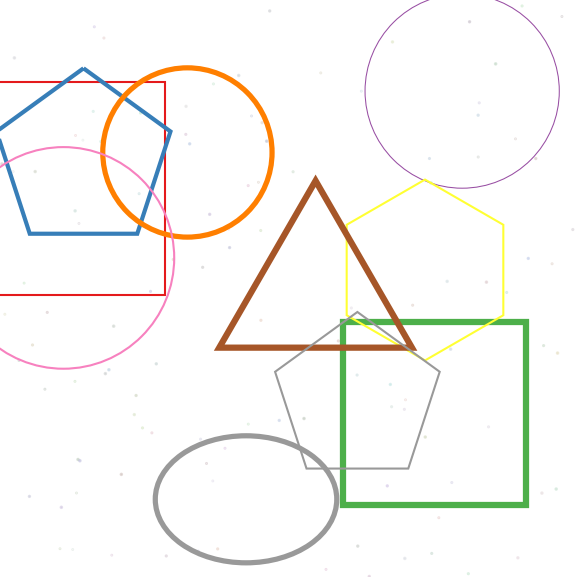[{"shape": "square", "thickness": 1, "radius": 0.92, "center": [0.102, 0.673]}, {"shape": "pentagon", "thickness": 2, "radius": 0.79, "center": [0.145, 0.723]}, {"shape": "square", "thickness": 3, "radius": 0.79, "center": [0.752, 0.283]}, {"shape": "circle", "thickness": 0.5, "radius": 0.84, "center": [0.8, 0.841]}, {"shape": "circle", "thickness": 2.5, "radius": 0.73, "center": [0.325, 0.735]}, {"shape": "hexagon", "thickness": 1, "radius": 0.78, "center": [0.736, 0.532]}, {"shape": "triangle", "thickness": 3, "radius": 0.96, "center": [0.546, 0.493]}, {"shape": "circle", "thickness": 1, "radius": 0.96, "center": [0.11, 0.553]}, {"shape": "oval", "thickness": 2.5, "radius": 0.79, "center": [0.426, 0.135]}, {"shape": "pentagon", "thickness": 1, "radius": 0.75, "center": [0.619, 0.309]}]